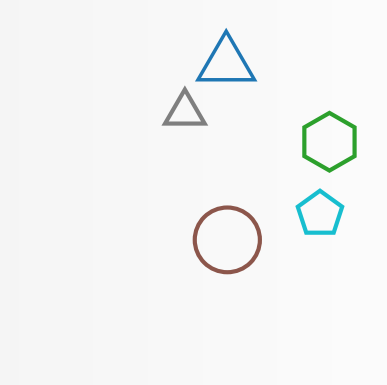[{"shape": "triangle", "thickness": 2.5, "radius": 0.42, "center": [0.584, 0.835]}, {"shape": "hexagon", "thickness": 3, "radius": 0.37, "center": [0.85, 0.632]}, {"shape": "circle", "thickness": 3, "radius": 0.42, "center": [0.587, 0.377]}, {"shape": "triangle", "thickness": 3, "radius": 0.29, "center": [0.477, 0.709]}, {"shape": "pentagon", "thickness": 3, "radius": 0.3, "center": [0.826, 0.444]}]